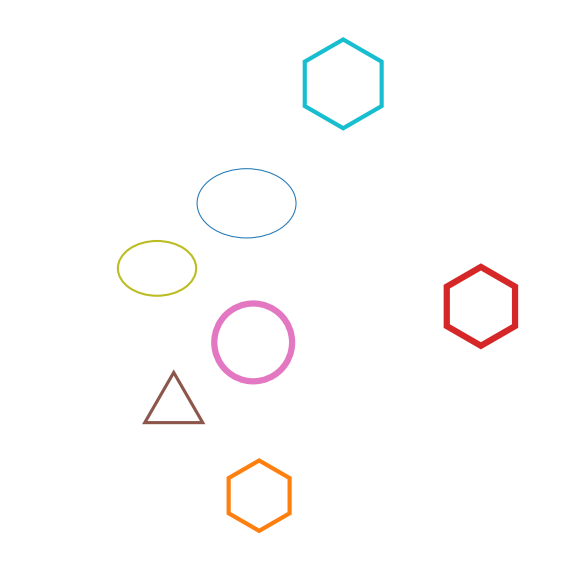[{"shape": "oval", "thickness": 0.5, "radius": 0.43, "center": [0.427, 0.647]}, {"shape": "hexagon", "thickness": 2, "radius": 0.3, "center": [0.449, 0.141]}, {"shape": "hexagon", "thickness": 3, "radius": 0.34, "center": [0.833, 0.469]}, {"shape": "triangle", "thickness": 1.5, "radius": 0.29, "center": [0.301, 0.296]}, {"shape": "circle", "thickness": 3, "radius": 0.34, "center": [0.438, 0.406]}, {"shape": "oval", "thickness": 1, "radius": 0.34, "center": [0.272, 0.534]}, {"shape": "hexagon", "thickness": 2, "radius": 0.38, "center": [0.594, 0.854]}]